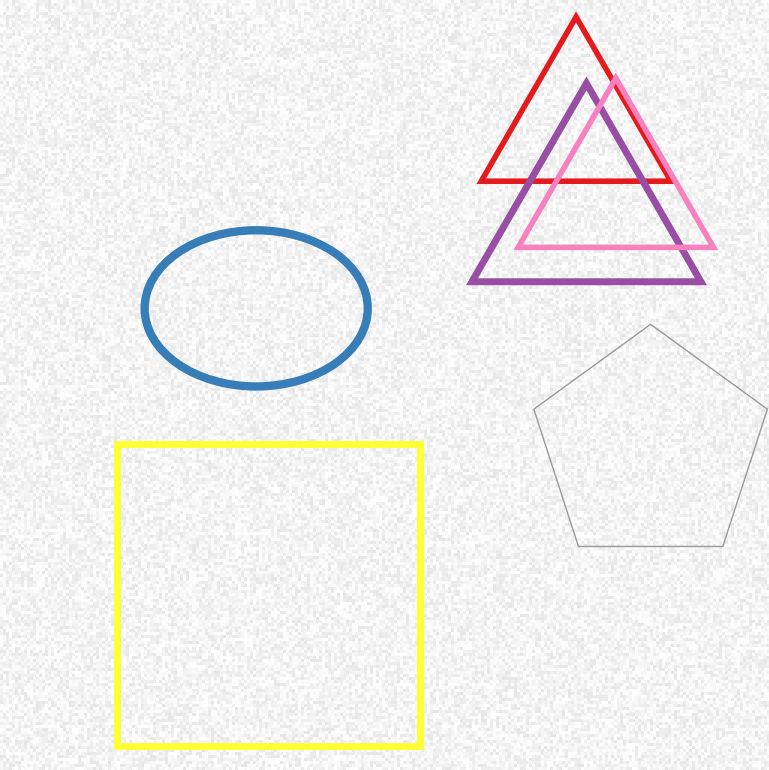[{"shape": "triangle", "thickness": 2, "radius": 0.71, "center": [0.748, 0.836]}, {"shape": "oval", "thickness": 3, "radius": 0.72, "center": [0.333, 0.6]}, {"shape": "triangle", "thickness": 2.5, "radius": 0.86, "center": [0.762, 0.72]}, {"shape": "square", "thickness": 2.5, "radius": 0.98, "center": [0.349, 0.227]}, {"shape": "triangle", "thickness": 2, "radius": 0.73, "center": [0.8, 0.752]}, {"shape": "pentagon", "thickness": 0.5, "radius": 0.8, "center": [0.845, 0.419]}]